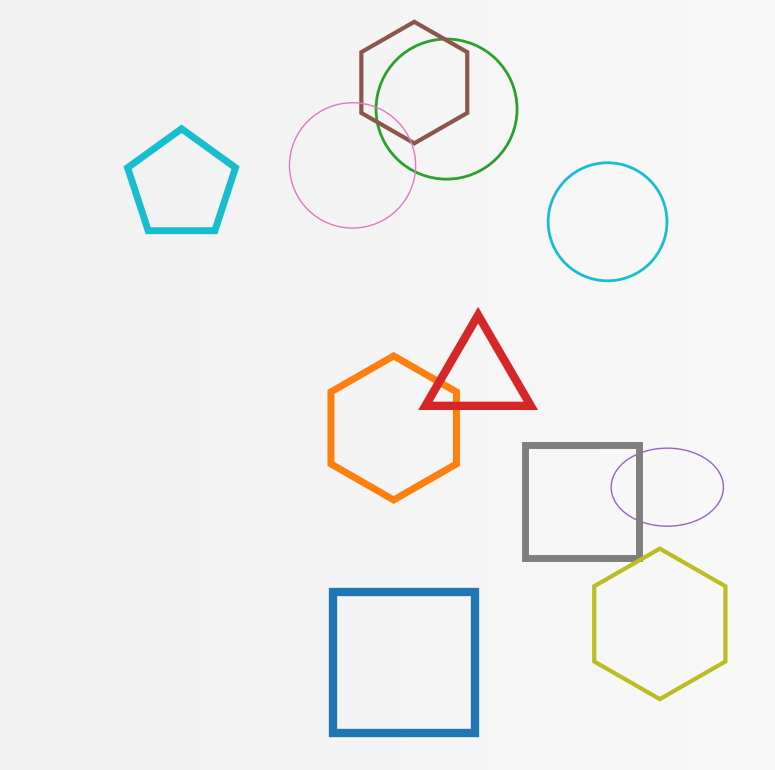[{"shape": "square", "thickness": 3, "radius": 0.46, "center": [0.522, 0.14]}, {"shape": "hexagon", "thickness": 2.5, "radius": 0.47, "center": [0.508, 0.444]}, {"shape": "circle", "thickness": 1, "radius": 0.45, "center": [0.576, 0.858]}, {"shape": "triangle", "thickness": 3, "radius": 0.39, "center": [0.617, 0.512]}, {"shape": "oval", "thickness": 0.5, "radius": 0.36, "center": [0.861, 0.367]}, {"shape": "hexagon", "thickness": 1.5, "radius": 0.39, "center": [0.535, 0.893]}, {"shape": "circle", "thickness": 0.5, "radius": 0.41, "center": [0.455, 0.785]}, {"shape": "square", "thickness": 2.5, "radius": 0.37, "center": [0.751, 0.348]}, {"shape": "hexagon", "thickness": 1.5, "radius": 0.49, "center": [0.851, 0.19]}, {"shape": "circle", "thickness": 1, "radius": 0.38, "center": [0.784, 0.712]}, {"shape": "pentagon", "thickness": 2.5, "radius": 0.37, "center": [0.234, 0.76]}]